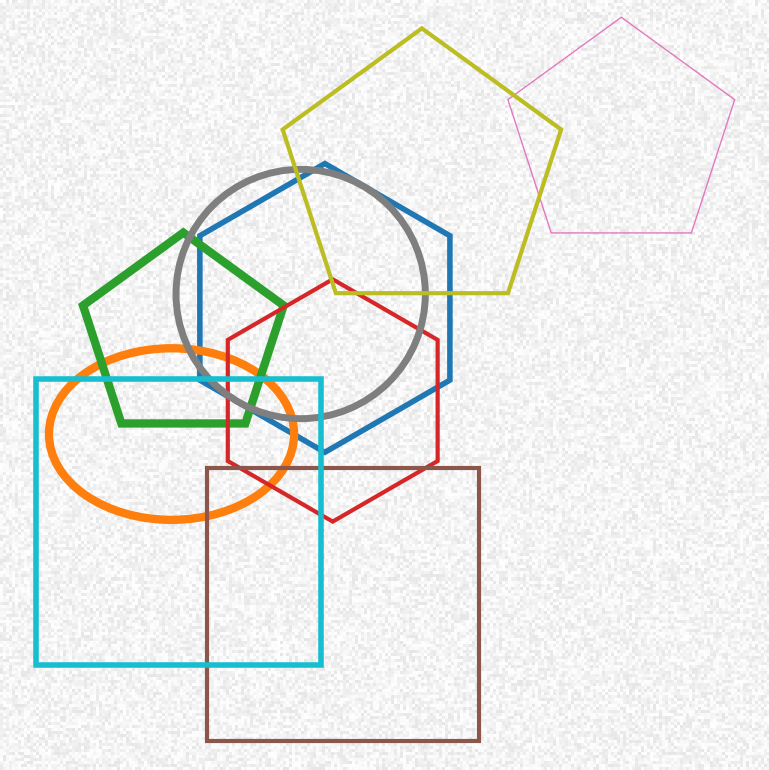[{"shape": "hexagon", "thickness": 2, "radius": 0.94, "center": [0.422, 0.6]}, {"shape": "oval", "thickness": 3, "radius": 0.8, "center": [0.223, 0.436]}, {"shape": "pentagon", "thickness": 3, "radius": 0.69, "center": [0.238, 0.561]}, {"shape": "hexagon", "thickness": 1.5, "radius": 0.79, "center": [0.432, 0.48]}, {"shape": "square", "thickness": 1.5, "radius": 0.89, "center": [0.446, 0.215]}, {"shape": "pentagon", "thickness": 0.5, "radius": 0.77, "center": [0.807, 0.823]}, {"shape": "circle", "thickness": 2.5, "radius": 0.81, "center": [0.39, 0.618]}, {"shape": "pentagon", "thickness": 1.5, "radius": 0.95, "center": [0.548, 0.773]}, {"shape": "square", "thickness": 2, "radius": 0.93, "center": [0.232, 0.322]}]